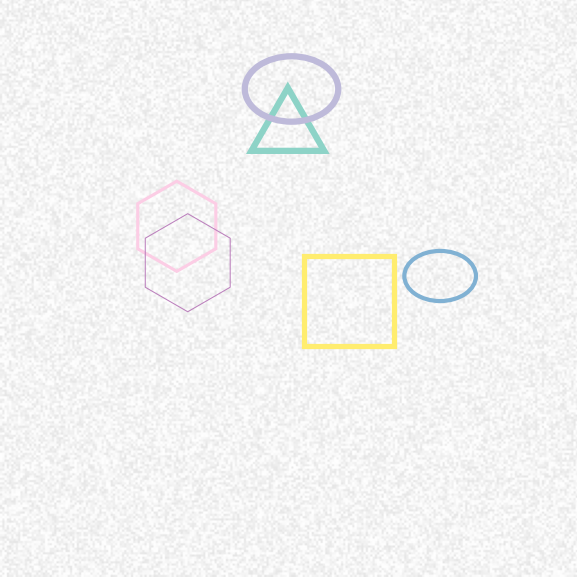[{"shape": "triangle", "thickness": 3, "radius": 0.36, "center": [0.498, 0.774]}, {"shape": "oval", "thickness": 3, "radius": 0.4, "center": [0.505, 0.845]}, {"shape": "oval", "thickness": 2, "radius": 0.31, "center": [0.762, 0.521]}, {"shape": "hexagon", "thickness": 1.5, "radius": 0.39, "center": [0.306, 0.607]}, {"shape": "hexagon", "thickness": 0.5, "radius": 0.42, "center": [0.325, 0.544]}, {"shape": "square", "thickness": 2.5, "radius": 0.39, "center": [0.604, 0.478]}]